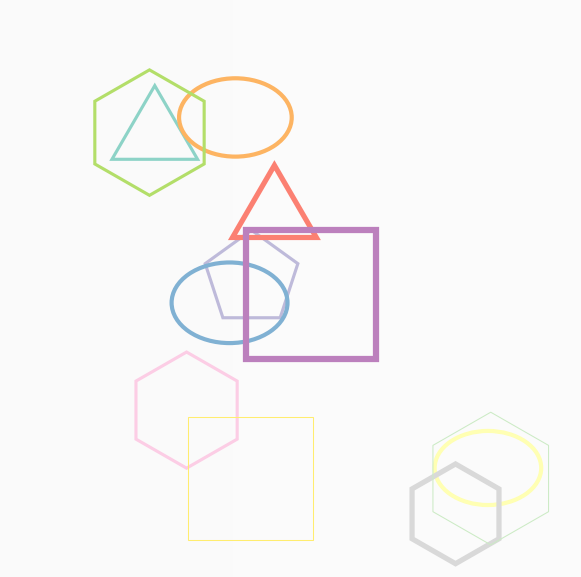[{"shape": "triangle", "thickness": 1.5, "radius": 0.43, "center": [0.266, 0.766]}, {"shape": "oval", "thickness": 2, "radius": 0.46, "center": [0.839, 0.189]}, {"shape": "pentagon", "thickness": 1.5, "radius": 0.42, "center": [0.433, 0.517]}, {"shape": "triangle", "thickness": 2.5, "radius": 0.42, "center": [0.472, 0.63]}, {"shape": "oval", "thickness": 2, "radius": 0.5, "center": [0.395, 0.475]}, {"shape": "oval", "thickness": 2, "radius": 0.48, "center": [0.405, 0.796]}, {"shape": "hexagon", "thickness": 1.5, "radius": 0.54, "center": [0.257, 0.77]}, {"shape": "hexagon", "thickness": 1.5, "radius": 0.5, "center": [0.321, 0.289]}, {"shape": "hexagon", "thickness": 2.5, "radius": 0.43, "center": [0.784, 0.109]}, {"shape": "square", "thickness": 3, "radius": 0.56, "center": [0.535, 0.489]}, {"shape": "hexagon", "thickness": 0.5, "radius": 0.57, "center": [0.844, 0.171]}, {"shape": "square", "thickness": 0.5, "radius": 0.53, "center": [0.431, 0.171]}]